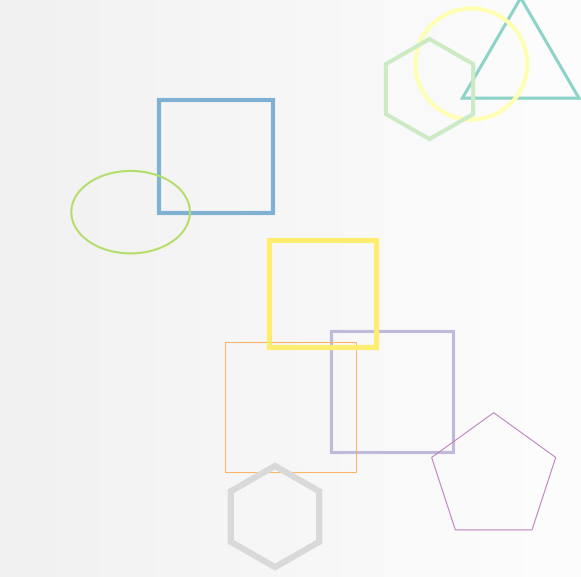[{"shape": "triangle", "thickness": 1.5, "radius": 0.58, "center": [0.896, 0.887]}, {"shape": "circle", "thickness": 2, "radius": 0.48, "center": [0.811, 0.888]}, {"shape": "square", "thickness": 1.5, "radius": 0.52, "center": [0.674, 0.321]}, {"shape": "square", "thickness": 2, "radius": 0.49, "center": [0.371, 0.728]}, {"shape": "square", "thickness": 0.5, "radius": 0.56, "center": [0.5, 0.295]}, {"shape": "oval", "thickness": 1, "radius": 0.51, "center": [0.225, 0.632]}, {"shape": "hexagon", "thickness": 3, "radius": 0.44, "center": [0.473, 0.105]}, {"shape": "pentagon", "thickness": 0.5, "radius": 0.56, "center": [0.849, 0.172]}, {"shape": "hexagon", "thickness": 2, "radius": 0.43, "center": [0.739, 0.845]}, {"shape": "square", "thickness": 2.5, "radius": 0.46, "center": [0.555, 0.49]}]